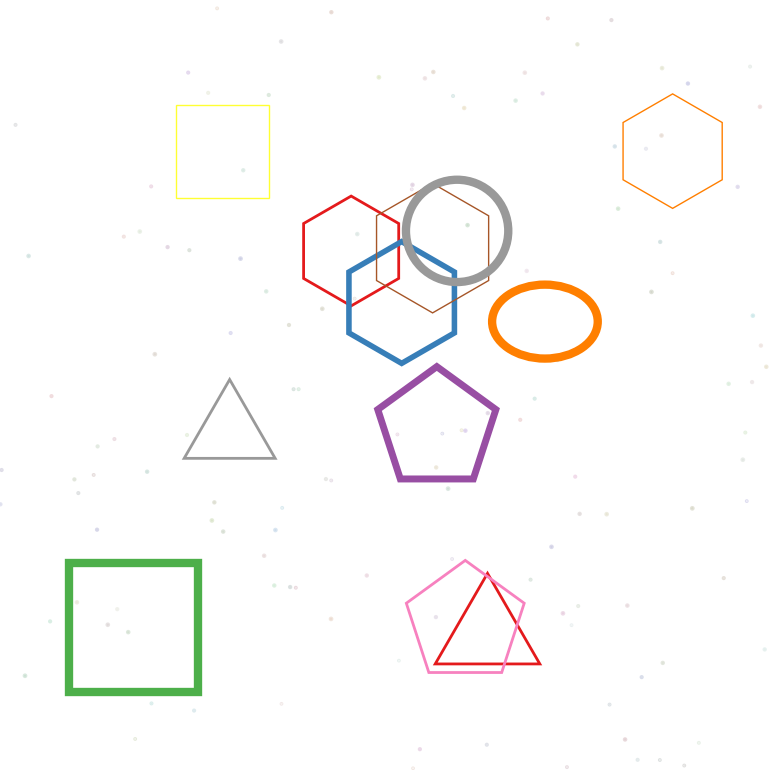[{"shape": "hexagon", "thickness": 1, "radius": 0.36, "center": [0.456, 0.674]}, {"shape": "triangle", "thickness": 1, "radius": 0.39, "center": [0.633, 0.177]}, {"shape": "hexagon", "thickness": 2, "radius": 0.4, "center": [0.522, 0.607]}, {"shape": "square", "thickness": 3, "radius": 0.42, "center": [0.174, 0.186]}, {"shape": "pentagon", "thickness": 2.5, "radius": 0.4, "center": [0.567, 0.443]}, {"shape": "hexagon", "thickness": 0.5, "radius": 0.37, "center": [0.874, 0.804]}, {"shape": "oval", "thickness": 3, "radius": 0.34, "center": [0.708, 0.582]}, {"shape": "square", "thickness": 0.5, "radius": 0.3, "center": [0.289, 0.803]}, {"shape": "hexagon", "thickness": 0.5, "radius": 0.42, "center": [0.562, 0.678]}, {"shape": "pentagon", "thickness": 1, "radius": 0.4, "center": [0.604, 0.192]}, {"shape": "circle", "thickness": 3, "radius": 0.33, "center": [0.594, 0.7]}, {"shape": "triangle", "thickness": 1, "radius": 0.34, "center": [0.298, 0.439]}]